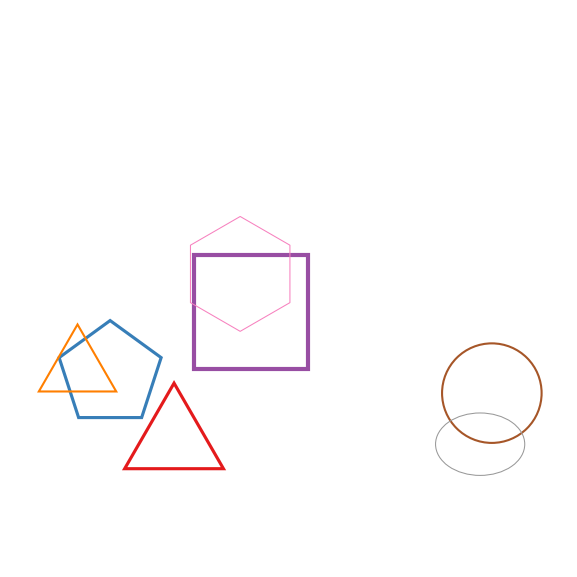[{"shape": "triangle", "thickness": 1.5, "radius": 0.49, "center": [0.301, 0.237]}, {"shape": "pentagon", "thickness": 1.5, "radius": 0.46, "center": [0.191, 0.351]}, {"shape": "square", "thickness": 2, "radius": 0.49, "center": [0.434, 0.459]}, {"shape": "triangle", "thickness": 1, "radius": 0.39, "center": [0.134, 0.36]}, {"shape": "circle", "thickness": 1, "radius": 0.43, "center": [0.852, 0.318]}, {"shape": "hexagon", "thickness": 0.5, "radius": 0.5, "center": [0.416, 0.525]}, {"shape": "oval", "thickness": 0.5, "radius": 0.39, "center": [0.831, 0.23]}]